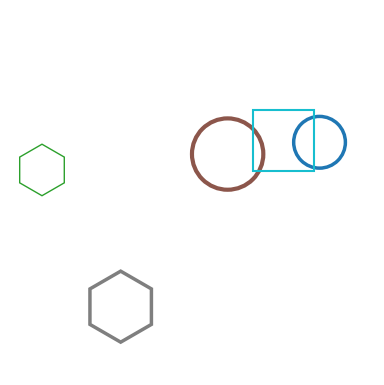[{"shape": "circle", "thickness": 2.5, "radius": 0.34, "center": [0.83, 0.63]}, {"shape": "hexagon", "thickness": 1, "radius": 0.33, "center": [0.109, 0.559]}, {"shape": "circle", "thickness": 3, "radius": 0.46, "center": [0.591, 0.6]}, {"shape": "hexagon", "thickness": 2.5, "radius": 0.46, "center": [0.313, 0.203]}, {"shape": "square", "thickness": 1.5, "radius": 0.39, "center": [0.736, 0.634]}]